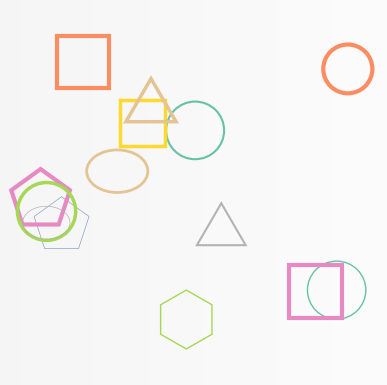[{"shape": "circle", "thickness": 1.5, "radius": 0.37, "center": [0.504, 0.661]}, {"shape": "circle", "thickness": 1, "radius": 0.38, "center": [0.869, 0.246]}, {"shape": "circle", "thickness": 3, "radius": 0.32, "center": [0.898, 0.821]}, {"shape": "square", "thickness": 3, "radius": 0.33, "center": [0.214, 0.839]}, {"shape": "pentagon", "thickness": 0.5, "radius": 0.37, "center": [0.159, 0.415]}, {"shape": "square", "thickness": 3, "radius": 0.35, "center": [0.814, 0.243]}, {"shape": "pentagon", "thickness": 3, "radius": 0.4, "center": [0.105, 0.481]}, {"shape": "hexagon", "thickness": 1, "radius": 0.38, "center": [0.481, 0.17]}, {"shape": "circle", "thickness": 2.5, "radius": 0.38, "center": [0.12, 0.451]}, {"shape": "square", "thickness": 2.5, "radius": 0.3, "center": [0.368, 0.681]}, {"shape": "oval", "thickness": 2, "radius": 0.39, "center": [0.303, 0.555]}, {"shape": "triangle", "thickness": 2.5, "radius": 0.37, "center": [0.39, 0.721]}, {"shape": "triangle", "thickness": 1.5, "radius": 0.36, "center": [0.571, 0.399]}, {"shape": "oval", "thickness": 0.5, "radius": 0.31, "center": [0.119, 0.421]}]